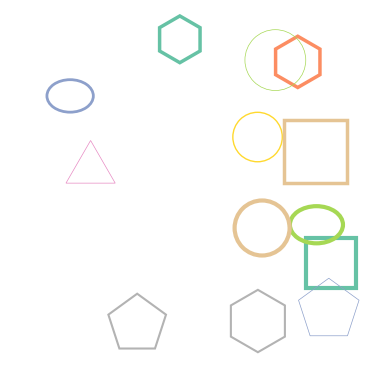[{"shape": "square", "thickness": 3, "radius": 0.32, "center": [0.86, 0.318]}, {"shape": "hexagon", "thickness": 2.5, "radius": 0.3, "center": [0.467, 0.898]}, {"shape": "hexagon", "thickness": 2.5, "radius": 0.33, "center": [0.773, 0.839]}, {"shape": "oval", "thickness": 2, "radius": 0.3, "center": [0.182, 0.751]}, {"shape": "pentagon", "thickness": 0.5, "radius": 0.41, "center": [0.854, 0.195]}, {"shape": "triangle", "thickness": 0.5, "radius": 0.37, "center": [0.235, 0.561]}, {"shape": "oval", "thickness": 3, "radius": 0.34, "center": [0.822, 0.416]}, {"shape": "circle", "thickness": 0.5, "radius": 0.4, "center": [0.715, 0.844]}, {"shape": "circle", "thickness": 1, "radius": 0.32, "center": [0.669, 0.644]}, {"shape": "square", "thickness": 2.5, "radius": 0.41, "center": [0.819, 0.608]}, {"shape": "circle", "thickness": 3, "radius": 0.36, "center": [0.681, 0.408]}, {"shape": "pentagon", "thickness": 1.5, "radius": 0.39, "center": [0.356, 0.158]}, {"shape": "hexagon", "thickness": 1.5, "radius": 0.41, "center": [0.67, 0.166]}]